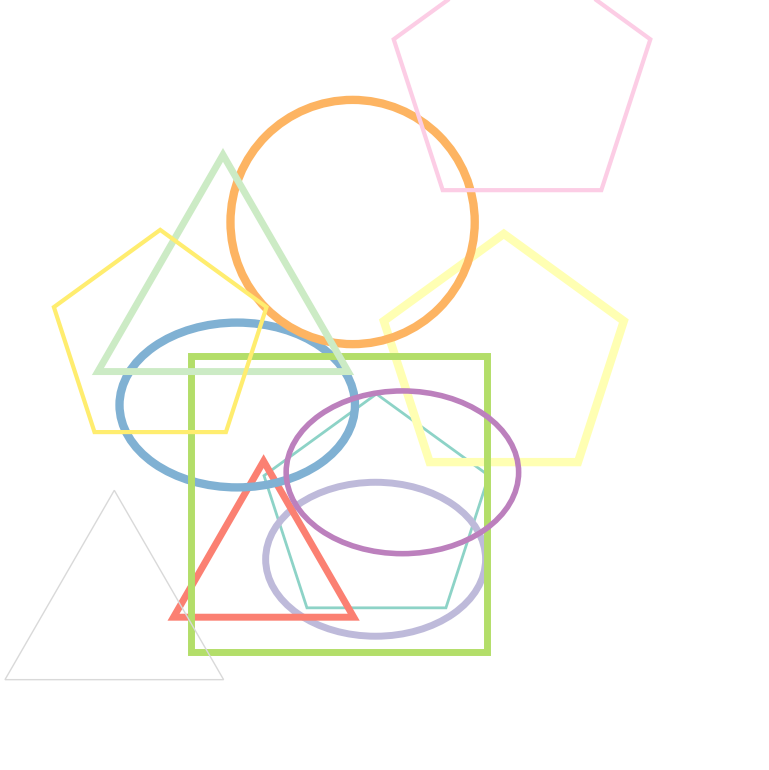[{"shape": "pentagon", "thickness": 1, "radius": 0.77, "center": [0.489, 0.335]}, {"shape": "pentagon", "thickness": 3, "radius": 0.82, "center": [0.654, 0.532]}, {"shape": "oval", "thickness": 2.5, "radius": 0.71, "center": [0.488, 0.274]}, {"shape": "triangle", "thickness": 2.5, "radius": 0.68, "center": [0.342, 0.266]}, {"shape": "oval", "thickness": 3, "radius": 0.76, "center": [0.308, 0.474]}, {"shape": "circle", "thickness": 3, "radius": 0.79, "center": [0.458, 0.712]}, {"shape": "square", "thickness": 2.5, "radius": 0.96, "center": [0.44, 0.345]}, {"shape": "pentagon", "thickness": 1.5, "radius": 0.88, "center": [0.678, 0.895]}, {"shape": "triangle", "thickness": 0.5, "radius": 0.82, "center": [0.148, 0.199]}, {"shape": "oval", "thickness": 2, "radius": 0.75, "center": [0.523, 0.387]}, {"shape": "triangle", "thickness": 2.5, "radius": 0.94, "center": [0.29, 0.611]}, {"shape": "pentagon", "thickness": 1.5, "radius": 0.73, "center": [0.208, 0.556]}]